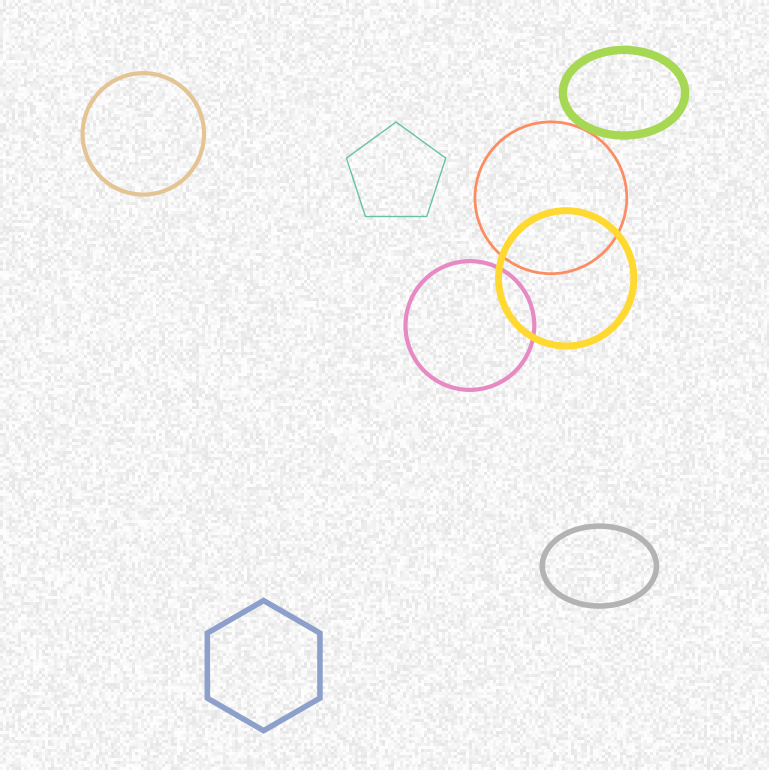[{"shape": "pentagon", "thickness": 0.5, "radius": 0.34, "center": [0.514, 0.774]}, {"shape": "circle", "thickness": 1, "radius": 0.49, "center": [0.715, 0.743]}, {"shape": "hexagon", "thickness": 2, "radius": 0.42, "center": [0.342, 0.136]}, {"shape": "circle", "thickness": 1.5, "radius": 0.42, "center": [0.61, 0.577]}, {"shape": "oval", "thickness": 3, "radius": 0.4, "center": [0.81, 0.88]}, {"shape": "circle", "thickness": 2.5, "radius": 0.44, "center": [0.735, 0.638]}, {"shape": "circle", "thickness": 1.5, "radius": 0.39, "center": [0.186, 0.826]}, {"shape": "oval", "thickness": 2, "radius": 0.37, "center": [0.778, 0.265]}]